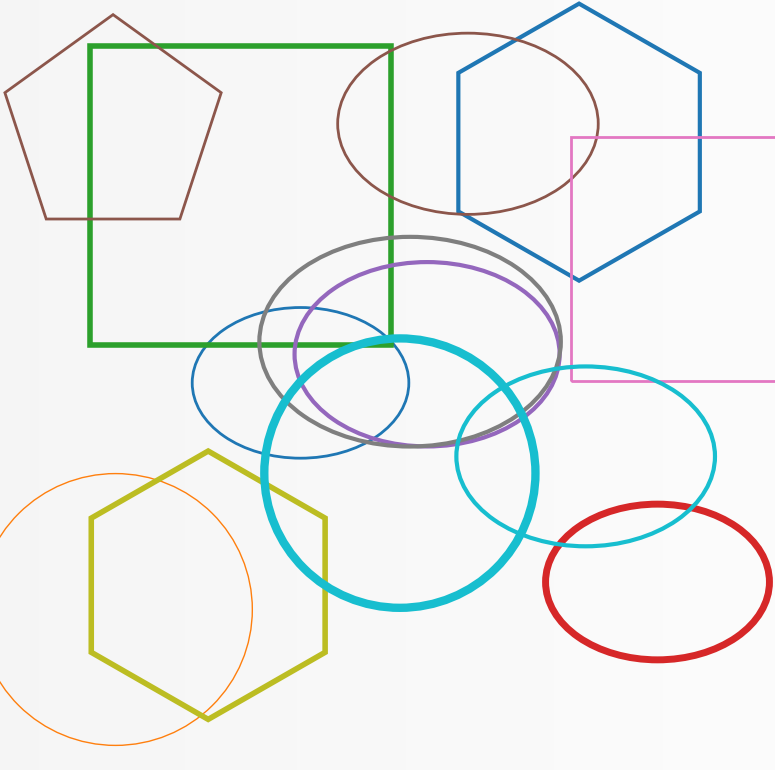[{"shape": "hexagon", "thickness": 1.5, "radius": 0.9, "center": [0.747, 0.815]}, {"shape": "oval", "thickness": 1, "radius": 0.7, "center": [0.388, 0.503]}, {"shape": "circle", "thickness": 0.5, "radius": 0.88, "center": [0.149, 0.208]}, {"shape": "square", "thickness": 2, "radius": 0.97, "center": [0.31, 0.746]}, {"shape": "oval", "thickness": 2.5, "radius": 0.72, "center": [0.848, 0.244]}, {"shape": "oval", "thickness": 1.5, "radius": 0.86, "center": [0.551, 0.54]}, {"shape": "oval", "thickness": 1, "radius": 0.84, "center": [0.604, 0.839]}, {"shape": "pentagon", "thickness": 1, "radius": 0.73, "center": [0.146, 0.834]}, {"shape": "square", "thickness": 1, "radius": 0.79, "center": [0.895, 0.664]}, {"shape": "oval", "thickness": 1.5, "radius": 0.97, "center": [0.529, 0.556]}, {"shape": "hexagon", "thickness": 2, "radius": 0.87, "center": [0.269, 0.24]}, {"shape": "oval", "thickness": 1.5, "radius": 0.83, "center": [0.756, 0.407]}, {"shape": "circle", "thickness": 3, "radius": 0.87, "center": [0.516, 0.386]}]